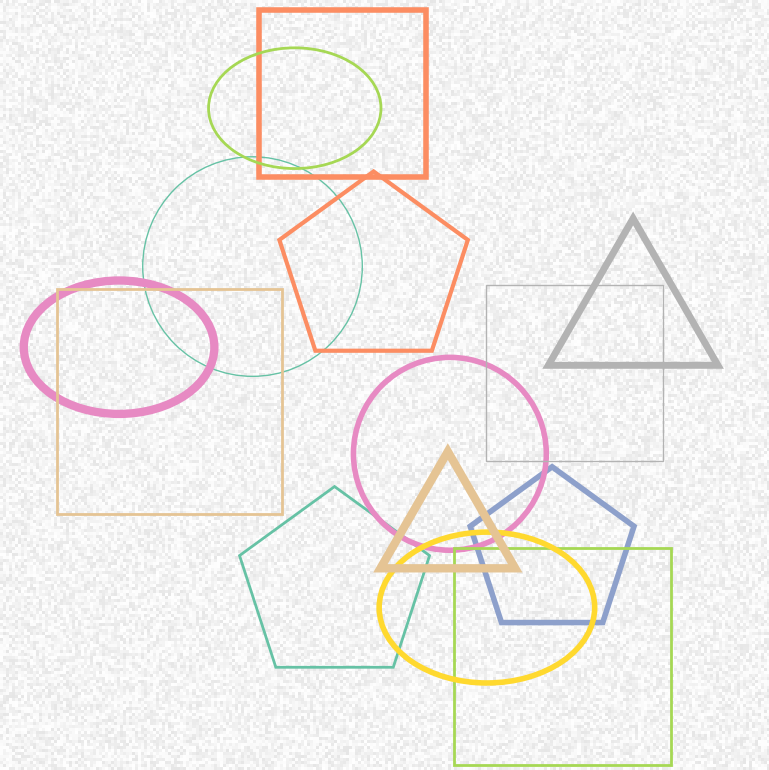[{"shape": "pentagon", "thickness": 1, "radius": 0.65, "center": [0.434, 0.238]}, {"shape": "circle", "thickness": 0.5, "radius": 0.71, "center": [0.328, 0.654]}, {"shape": "pentagon", "thickness": 1.5, "radius": 0.64, "center": [0.485, 0.649]}, {"shape": "square", "thickness": 2, "radius": 0.54, "center": [0.445, 0.879]}, {"shape": "pentagon", "thickness": 2, "radius": 0.56, "center": [0.717, 0.282]}, {"shape": "circle", "thickness": 2, "radius": 0.63, "center": [0.584, 0.411]}, {"shape": "oval", "thickness": 3, "radius": 0.62, "center": [0.155, 0.549]}, {"shape": "oval", "thickness": 1, "radius": 0.56, "center": [0.383, 0.859]}, {"shape": "square", "thickness": 1, "radius": 0.7, "center": [0.731, 0.147]}, {"shape": "oval", "thickness": 2, "radius": 0.7, "center": [0.632, 0.211]}, {"shape": "triangle", "thickness": 3, "radius": 0.51, "center": [0.582, 0.312]}, {"shape": "square", "thickness": 1, "radius": 0.73, "center": [0.22, 0.478]}, {"shape": "triangle", "thickness": 2.5, "radius": 0.64, "center": [0.822, 0.589]}, {"shape": "square", "thickness": 0.5, "radius": 0.57, "center": [0.746, 0.515]}]